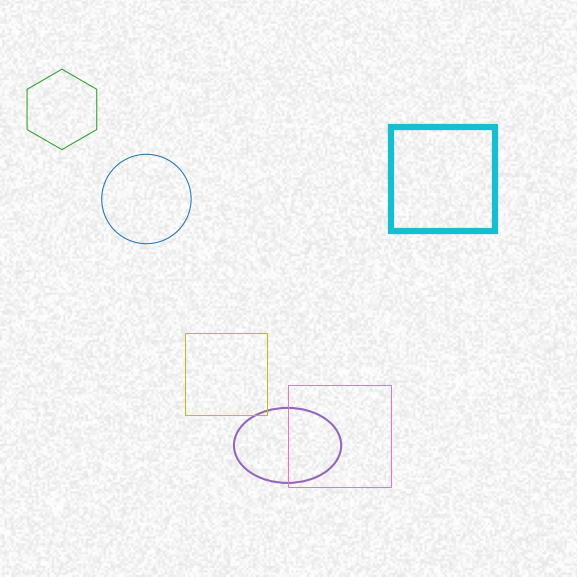[{"shape": "circle", "thickness": 0.5, "radius": 0.39, "center": [0.254, 0.655]}, {"shape": "hexagon", "thickness": 0.5, "radius": 0.35, "center": [0.107, 0.81]}, {"shape": "oval", "thickness": 1, "radius": 0.46, "center": [0.498, 0.228]}, {"shape": "square", "thickness": 0.5, "radius": 0.44, "center": [0.588, 0.244]}, {"shape": "square", "thickness": 0.5, "radius": 0.36, "center": [0.391, 0.351]}, {"shape": "square", "thickness": 3, "radius": 0.45, "center": [0.767, 0.689]}]